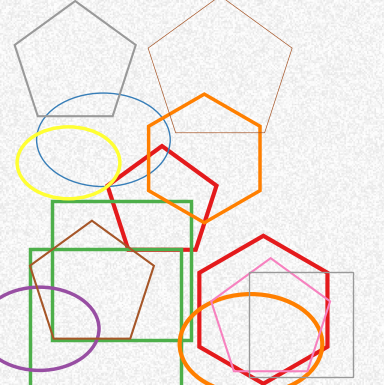[{"shape": "hexagon", "thickness": 3, "radius": 0.96, "center": [0.684, 0.195]}, {"shape": "pentagon", "thickness": 3, "radius": 0.74, "center": [0.421, 0.472]}, {"shape": "oval", "thickness": 1, "radius": 0.87, "center": [0.269, 0.637]}, {"shape": "square", "thickness": 2.5, "radius": 0.98, "center": [0.275, 0.157]}, {"shape": "square", "thickness": 2.5, "radius": 0.91, "center": [0.315, 0.297]}, {"shape": "oval", "thickness": 2.5, "radius": 0.77, "center": [0.103, 0.146]}, {"shape": "oval", "thickness": 3, "radius": 0.93, "center": [0.652, 0.106]}, {"shape": "hexagon", "thickness": 2.5, "radius": 0.84, "center": [0.531, 0.588]}, {"shape": "oval", "thickness": 2.5, "radius": 0.67, "center": [0.178, 0.577]}, {"shape": "pentagon", "thickness": 0.5, "radius": 0.98, "center": [0.572, 0.814]}, {"shape": "pentagon", "thickness": 1.5, "radius": 0.85, "center": [0.239, 0.257]}, {"shape": "pentagon", "thickness": 1.5, "radius": 0.81, "center": [0.703, 0.167]}, {"shape": "pentagon", "thickness": 1.5, "radius": 0.83, "center": [0.195, 0.832]}, {"shape": "square", "thickness": 1, "radius": 0.68, "center": [0.782, 0.157]}]